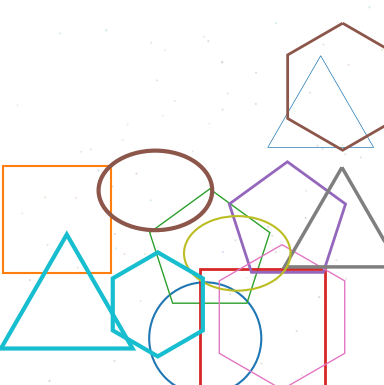[{"shape": "circle", "thickness": 1.5, "radius": 0.73, "center": [0.533, 0.121]}, {"shape": "triangle", "thickness": 0.5, "radius": 0.79, "center": [0.833, 0.696]}, {"shape": "square", "thickness": 1.5, "radius": 0.7, "center": [0.148, 0.43]}, {"shape": "pentagon", "thickness": 1, "radius": 0.82, "center": [0.545, 0.345]}, {"shape": "square", "thickness": 2, "radius": 0.81, "center": [0.681, 0.139]}, {"shape": "pentagon", "thickness": 2, "radius": 0.79, "center": [0.747, 0.421]}, {"shape": "oval", "thickness": 3, "radius": 0.74, "center": [0.404, 0.505]}, {"shape": "hexagon", "thickness": 2, "radius": 0.82, "center": [0.89, 0.775]}, {"shape": "hexagon", "thickness": 1, "radius": 0.94, "center": [0.733, 0.176]}, {"shape": "triangle", "thickness": 2.5, "radius": 0.86, "center": [0.888, 0.393]}, {"shape": "oval", "thickness": 1.5, "radius": 0.69, "center": [0.616, 0.342]}, {"shape": "hexagon", "thickness": 3, "radius": 0.68, "center": [0.41, 0.209]}, {"shape": "triangle", "thickness": 3, "radius": 0.99, "center": [0.173, 0.194]}]